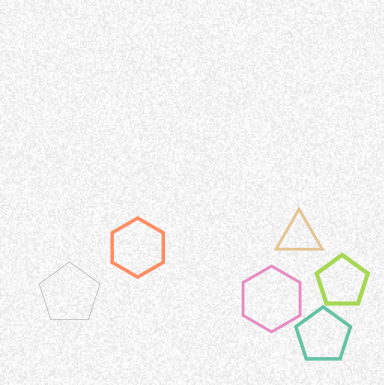[{"shape": "pentagon", "thickness": 2.5, "radius": 0.37, "center": [0.839, 0.128]}, {"shape": "hexagon", "thickness": 2.5, "radius": 0.38, "center": [0.358, 0.357]}, {"shape": "hexagon", "thickness": 2, "radius": 0.43, "center": [0.705, 0.223]}, {"shape": "pentagon", "thickness": 3, "radius": 0.35, "center": [0.889, 0.268]}, {"shape": "triangle", "thickness": 2, "radius": 0.35, "center": [0.777, 0.387]}, {"shape": "pentagon", "thickness": 0.5, "radius": 0.42, "center": [0.181, 0.237]}]